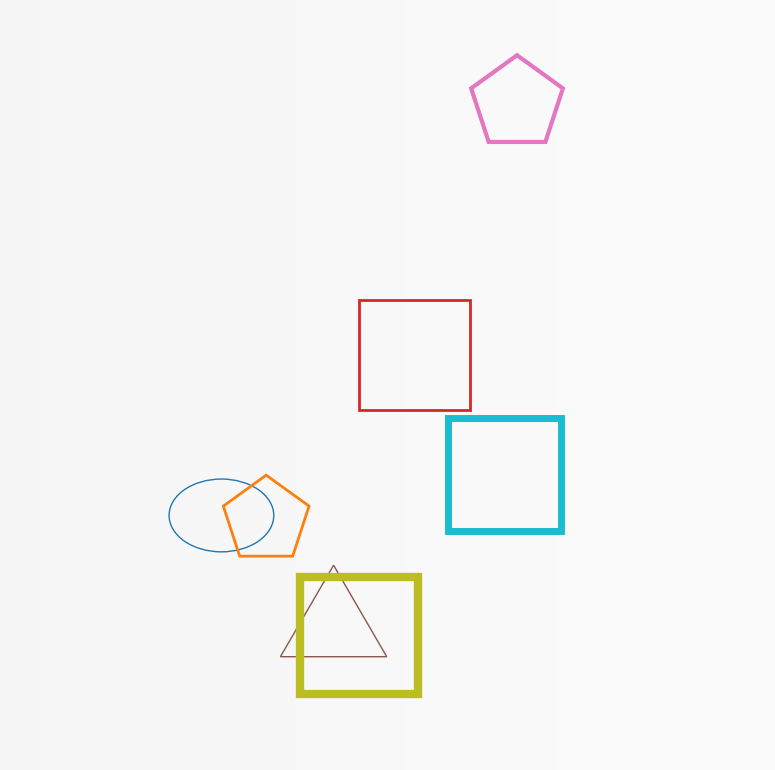[{"shape": "oval", "thickness": 0.5, "radius": 0.34, "center": [0.286, 0.331]}, {"shape": "pentagon", "thickness": 1, "radius": 0.29, "center": [0.343, 0.325]}, {"shape": "square", "thickness": 1, "radius": 0.36, "center": [0.534, 0.539]}, {"shape": "triangle", "thickness": 0.5, "radius": 0.4, "center": [0.43, 0.187]}, {"shape": "pentagon", "thickness": 1.5, "radius": 0.31, "center": [0.667, 0.866]}, {"shape": "square", "thickness": 3, "radius": 0.38, "center": [0.464, 0.174]}, {"shape": "square", "thickness": 2.5, "radius": 0.37, "center": [0.651, 0.384]}]